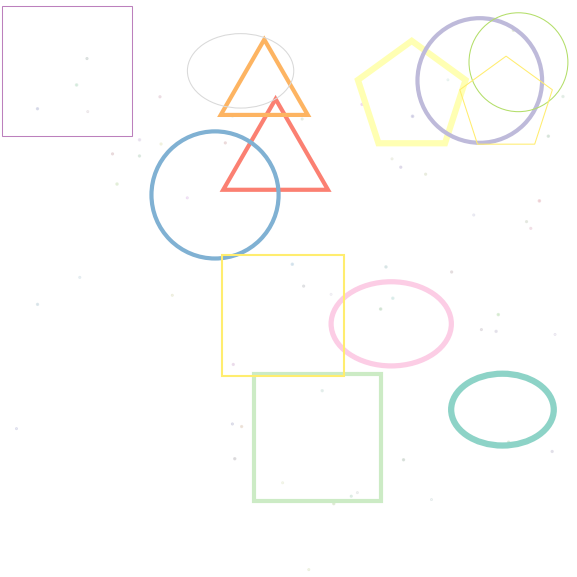[{"shape": "oval", "thickness": 3, "radius": 0.44, "center": [0.87, 0.29]}, {"shape": "pentagon", "thickness": 3, "radius": 0.49, "center": [0.713, 0.83]}, {"shape": "circle", "thickness": 2, "radius": 0.54, "center": [0.831, 0.86]}, {"shape": "triangle", "thickness": 2, "radius": 0.52, "center": [0.477, 0.723]}, {"shape": "circle", "thickness": 2, "radius": 0.55, "center": [0.372, 0.662]}, {"shape": "triangle", "thickness": 2, "radius": 0.44, "center": [0.458, 0.844]}, {"shape": "circle", "thickness": 0.5, "radius": 0.43, "center": [0.898, 0.891]}, {"shape": "oval", "thickness": 2.5, "radius": 0.52, "center": [0.677, 0.438]}, {"shape": "oval", "thickness": 0.5, "radius": 0.46, "center": [0.417, 0.876]}, {"shape": "square", "thickness": 0.5, "radius": 0.56, "center": [0.116, 0.876]}, {"shape": "square", "thickness": 2, "radius": 0.55, "center": [0.55, 0.241]}, {"shape": "pentagon", "thickness": 0.5, "radius": 0.42, "center": [0.876, 0.818]}, {"shape": "square", "thickness": 1, "radius": 0.53, "center": [0.49, 0.453]}]